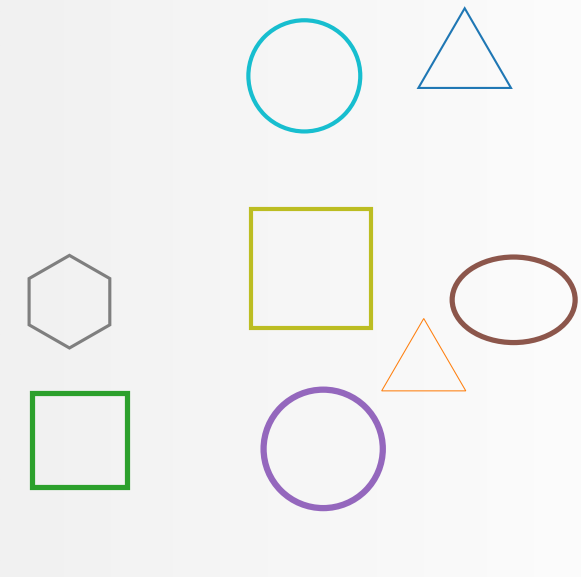[{"shape": "triangle", "thickness": 1, "radius": 0.46, "center": [0.799, 0.893]}, {"shape": "triangle", "thickness": 0.5, "radius": 0.42, "center": [0.729, 0.364]}, {"shape": "square", "thickness": 2.5, "radius": 0.41, "center": [0.137, 0.238]}, {"shape": "circle", "thickness": 3, "radius": 0.51, "center": [0.556, 0.222]}, {"shape": "oval", "thickness": 2.5, "radius": 0.53, "center": [0.884, 0.48]}, {"shape": "hexagon", "thickness": 1.5, "radius": 0.4, "center": [0.119, 0.477]}, {"shape": "square", "thickness": 2, "radius": 0.51, "center": [0.535, 0.534]}, {"shape": "circle", "thickness": 2, "radius": 0.48, "center": [0.524, 0.868]}]